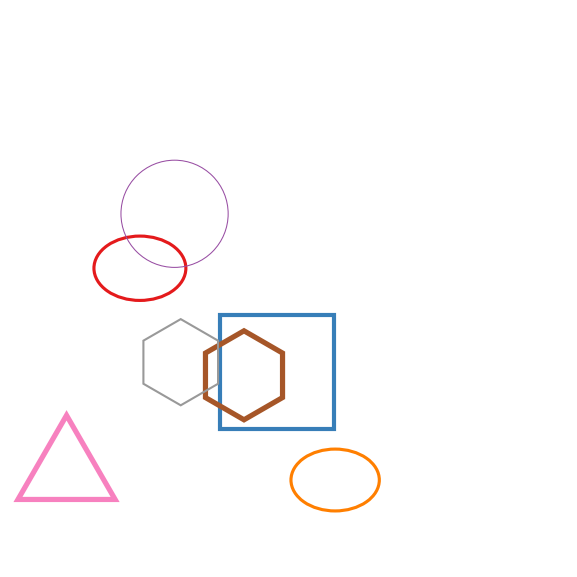[{"shape": "oval", "thickness": 1.5, "radius": 0.4, "center": [0.242, 0.535]}, {"shape": "square", "thickness": 2, "radius": 0.49, "center": [0.479, 0.355]}, {"shape": "circle", "thickness": 0.5, "radius": 0.46, "center": [0.302, 0.629]}, {"shape": "oval", "thickness": 1.5, "radius": 0.38, "center": [0.58, 0.168]}, {"shape": "hexagon", "thickness": 2.5, "radius": 0.39, "center": [0.423, 0.349]}, {"shape": "triangle", "thickness": 2.5, "radius": 0.49, "center": [0.115, 0.183]}, {"shape": "hexagon", "thickness": 1, "radius": 0.37, "center": [0.313, 0.372]}]